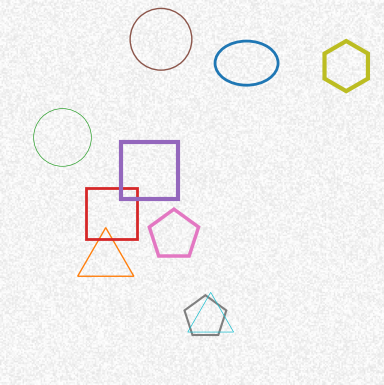[{"shape": "oval", "thickness": 2, "radius": 0.41, "center": [0.64, 0.836]}, {"shape": "triangle", "thickness": 1, "radius": 0.42, "center": [0.275, 0.325]}, {"shape": "circle", "thickness": 0.5, "radius": 0.37, "center": [0.162, 0.643]}, {"shape": "square", "thickness": 2, "radius": 0.33, "center": [0.29, 0.444]}, {"shape": "square", "thickness": 3, "radius": 0.37, "center": [0.389, 0.558]}, {"shape": "circle", "thickness": 1, "radius": 0.4, "center": [0.418, 0.898]}, {"shape": "pentagon", "thickness": 2.5, "radius": 0.34, "center": [0.452, 0.389]}, {"shape": "pentagon", "thickness": 1.5, "radius": 0.29, "center": [0.534, 0.176]}, {"shape": "hexagon", "thickness": 3, "radius": 0.33, "center": [0.899, 0.828]}, {"shape": "triangle", "thickness": 0.5, "radius": 0.34, "center": [0.547, 0.172]}]